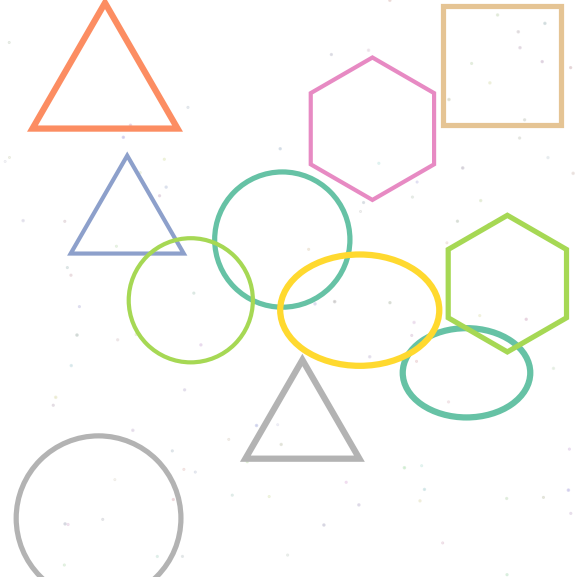[{"shape": "circle", "thickness": 2.5, "radius": 0.59, "center": [0.489, 0.584]}, {"shape": "oval", "thickness": 3, "radius": 0.55, "center": [0.808, 0.354]}, {"shape": "triangle", "thickness": 3, "radius": 0.73, "center": [0.182, 0.849]}, {"shape": "triangle", "thickness": 2, "radius": 0.57, "center": [0.22, 0.617]}, {"shape": "hexagon", "thickness": 2, "radius": 0.62, "center": [0.645, 0.776]}, {"shape": "circle", "thickness": 2, "radius": 0.54, "center": [0.33, 0.479]}, {"shape": "hexagon", "thickness": 2.5, "radius": 0.59, "center": [0.879, 0.508]}, {"shape": "oval", "thickness": 3, "radius": 0.69, "center": [0.623, 0.462]}, {"shape": "square", "thickness": 2.5, "radius": 0.51, "center": [0.869, 0.885]}, {"shape": "circle", "thickness": 2.5, "radius": 0.71, "center": [0.171, 0.102]}, {"shape": "triangle", "thickness": 3, "radius": 0.57, "center": [0.524, 0.262]}]